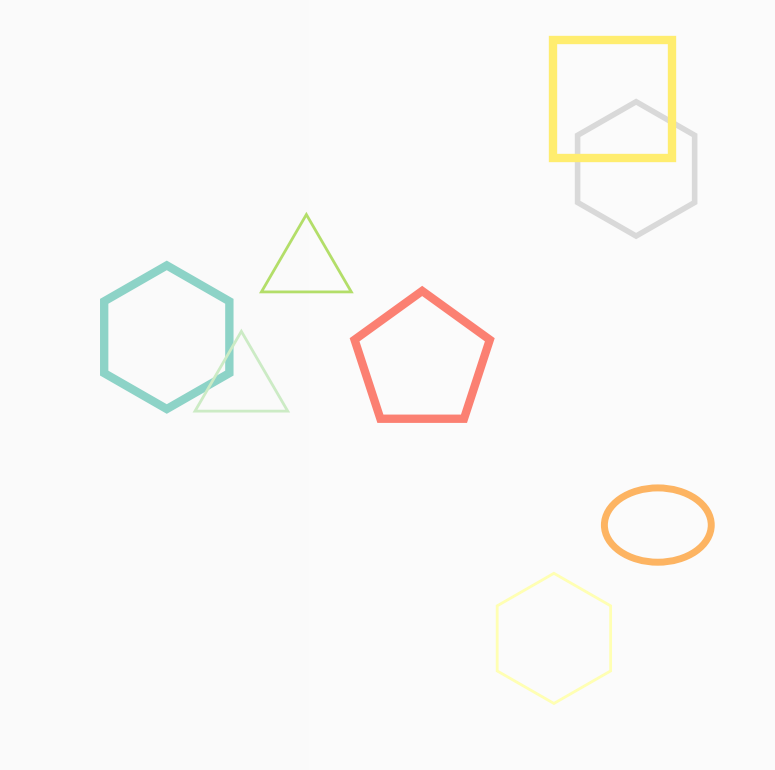[{"shape": "hexagon", "thickness": 3, "radius": 0.47, "center": [0.215, 0.562]}, {"shape": "hexagon", "thickness": 1, "radius": 0.42, "center": [0.715, 0.171]}, {"shape": "pentagon", "thickness": 3, "radius": 0.46, "center": [0.545, 0.53]}, {"shape": "oval", "thickness": 2.5, "radius": 0.34, "center": [0.849, 0.318]}, {"shape": "triangle", "thickness": 1, "radius": 0.33, "center": [0.395, 0.654]}, {"shape": "hexagon", "thickness": 2, "radius": 0.44, "center": [0.821, 0.781]}, {"shape": "triangle", "thickness": 1, "radius": 0.35, "center": [0.311, 0.501]}, {"shape": "square", "thickness": 3, "radius": 0.38, "center": [0.79, 0.872]}]